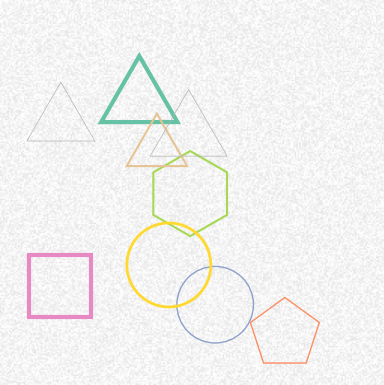[{"shape": "triangle", "thickness": 3, "radius": 0.57, "center": [0.362, 0.74]}, {"shape": "pentagon", "thickness": 1, "radius": 0.47, "center": [0.74, 0.133]}, {"shape": "circle", "thickness": 1, "radius": 0.5, "center": [0.559, 0.209]}, {"shape": "square", "thickness": 3, "radius": 0.4, "center": [0.156, 0.257]}, {"shape": "hexagon", "thickness": 1.5, "radius": 0.55, "center": [0.494, 0.497]}, {"shape": "circle", "thickness": 2, "radius": 0.55, "center": [0.438, 0.312]}, {"shape": "triangle", "thickness": 1.5, "radius": 0.45, "center": [0.407, 0.614]}, {"shape": "triangle", "thickness": 0.5, "radius": 0.58, "center": [0.49, 0.652]}, {"shape": "triangle", "thickness": 0.5, "radius": 0.51, "center": [0.158, 0.685]}]